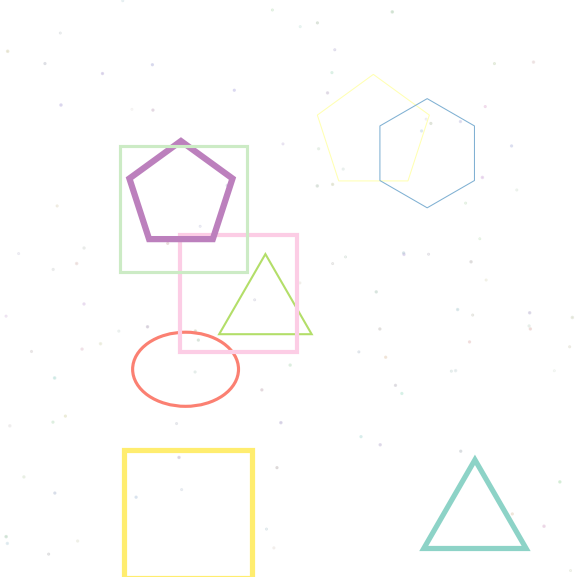[{"shape": "triangle", "thickness": 2.5, "radius": 0.51, "center": [0.822, 0.101]}, {"shape": "pentagon", "thickness": 0.5, "radius": 0.51, "center": [0.646, 0.768]}, {"shape": "oval", "thickness": 1.5, "radius": 0.46, "center": [0.321, 0.36]}, {"shape": "hexagon", "thickness": 0.5, "radius": 0.47, "center": [0.74, 0.734]}, {"shape": "triangle", "thickness": 1, "radius": 0.46, "center": [0.46, 0.467]}, {"shape": "square", "thickness": 2, "radius": 0.51, "center": [0.413, 0.491]}, {"shape": "pentagon", "thickness": 3, "radius": 0.47, "center": [0.313, 0.661]}, {"shape": "square", "thickness": 1.5, "radius": 0.55, "center": [0.318, 0.638]}, {"shape": "square", "thickness": 2.5, "radius": 0.55, "center": [0.326, 0.11]}]